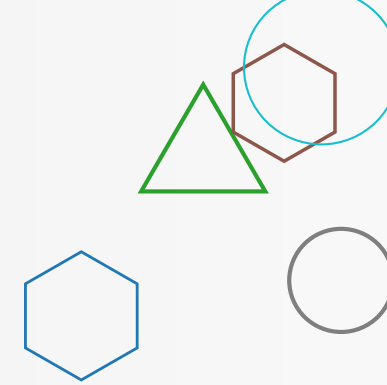[{"shape": "hexagon", "thickness": 2, "radius": 0.83, "center": [0.21, 0.18]}, {"shape": "triangle", "thickness": 3, "radius": 0.92, "center": [0.524, 0.595]}, {"shape": "hexagon", "thickness": 2.5, "radius": 0.76, "center": [0.733, 0.733]}, {"shape": "circle", "thickness": 3, "radius": 0.67, "center": [0.88, 0.272]}, {"shape": "circle", "thickness": 1.5, "radius": 1.0, "center": [0.83, 0.825]}]